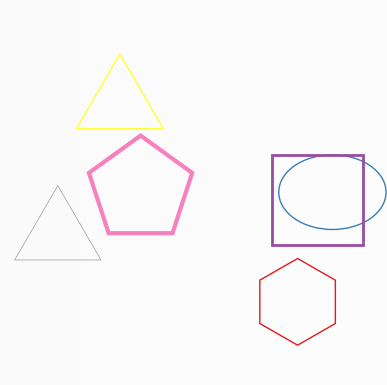[{"shape": "hexagon", "thickness": 1, "radius": 0.56, "center": [0.768, 0.216]}, {"shape": "oval", "thickness": 1, "radius": 0.69, "center": [0.858, 0.501]}, {"shape": "square", "thickness": 2, "radius": 0.59, "center": [0.819, 0.481]}, {"shape": "triangle", "thickness": 1, "radius": 0.65, "center": [0.309, 0.73]}, {"shape": "pentagon", "thickness": 3, "radius": 0.7, "center": [0.363, 0.508]}, {"shape": "triangle", "thickness": 0.5, "radius": 0.64, "center": [0.149, 0.389]}]